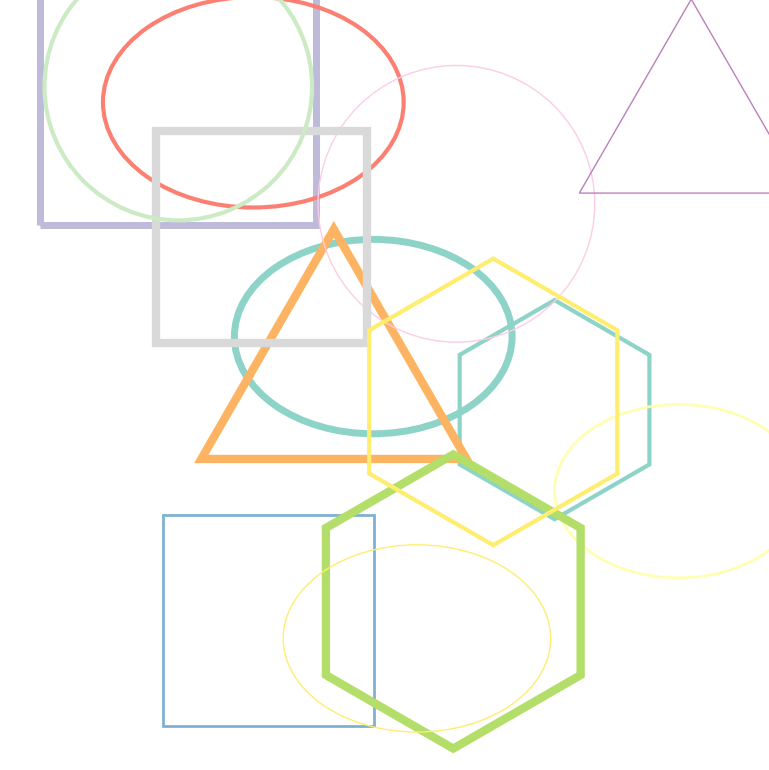[{"shape": "hexagon", "thickness": 1.5, "radius": 0.71, "center": [0.72, 0.468]}, {"shape": "oval", "thickness": 2.5, "radius": 0.9, "center": [0.485, 0.563]}, {"shape": "oval", "thickness": 1, "radius": 0.8, "center": [0.881, 0.362]}, {"shape": "square", "thickness": 2.5, "radius": 0.9, "center": [0.231, 0.887]}, {"shape": "oval", "thickness": 1.5, "radius": 0.98, "center": [0.329, 0.867]}, {"shape": "square", "thickness": 1, "radius": 0.68, "center": [0.348, 0.194]}, {"shape": "triangle", "thickness": 3, "radius": 0.99, "center": [0.434, 0.503]}, {"shape": "hexagon", "thickness": 3, "radius": 0.95, "center": [0.589, 0.219]}, {"shape": "circle", "thickness": 0.5, "radius": 0.9, "center": [0.593, 0.735]}, {"shape": "square", "thickness": 3, "radius": 0.69, "center": [0.34, 0.692]}, {"shape": "triangle", "thickness": 0.5, "radius": 0.84, "center": [0.898, 0.833]}, {"shape": "circle", "thickness": 1.5, "radius": 0.87, "center": [0.232, 0.888]}, {"shape": "oval", "thickness": 0.5, "radius": 0.87, "center": [0.541, 0.171]}, {"shape": "hexagon", "thickness": 1.5, "radius": 0.93, "center": [0.641, 0.478]}]